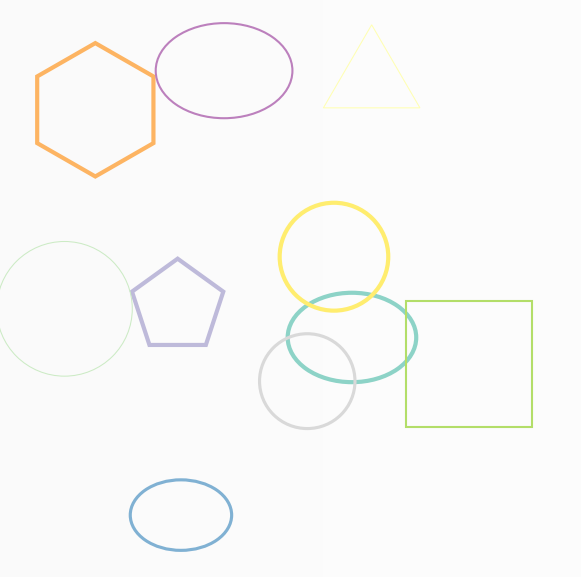[{"shape": "oval", "thickness": 2, "radius": 0.55, "center": [0.606, 0.415]}, {"shape": "triangle", "thickness": 0.5, "radius": 0.48, "center": [0.639, 0.86]}, {"shape": "pentagon", "thickness": 2, "radius": 0.41, "center": [0.306, 0.469]}, {"shape": "oval", "thickness": 1.5, "radius": 0.44, "center": [0.311, 0.107]}, {"shape": "hexagon", "thickness": 2, "radius": 0.58, "center": [0.164, 0.809]}, {"shape": "square", "thickness": 1, "radius": 0.54, "center": [0.807, 0.369]}, {"shape": "circle", "thickness": 1.5, "radius": 0.41, "center": [0.529, 0.339]}, {"shape": "oval", "thickness": 1, "radius": 0.59, "center": [0.385, 0.877]}, {"shape": "circle", "thickness": 0.5, "radius": 0.58, "center": [0.111, 0.464]}, {"shape": "circle", "thickness": 2, "radius": 0.47, "center": [0.575, 0.555]}]